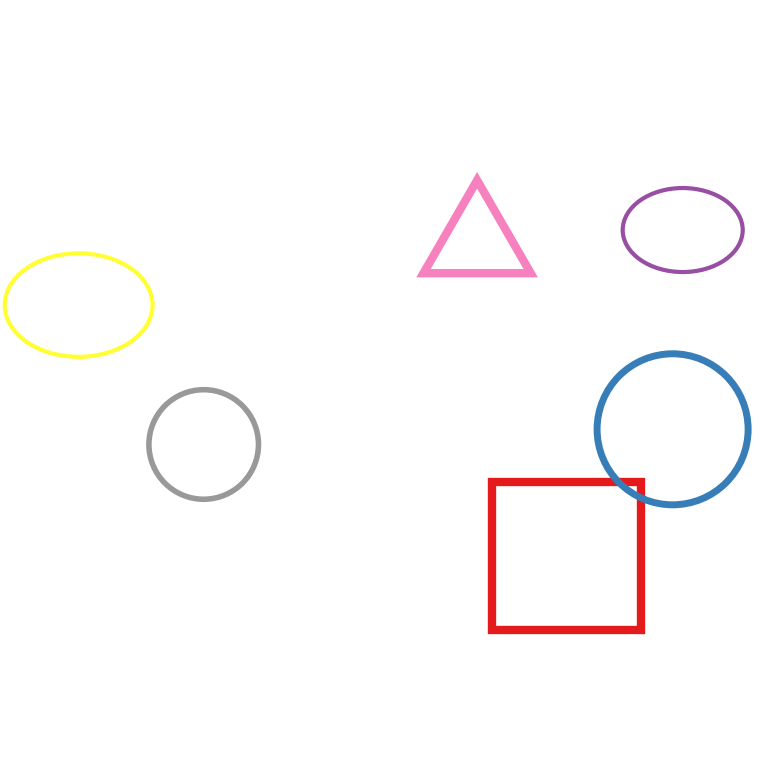[{"shape": "square", "thickness": 3, "radius": 0.48, "center": [0.736, 0.278]}, {"shape": "circle", "thickness": 2.5, "radius": 0.49, "center": [0.874, 0.442]}, {"shape": "oval", "thickness": 1.5, "radius": 0.39, "center": [0.887, 0.701]}, {"shape": "oval", "thickness": 1.5, "radius": 0.48, "center": [0.102, 0.604]}, {"shape": "triangle", "thickness": 3, "radius": 0.4, "center": [0.62, 0.685]}, {"shape": "circle", "thickness": 2, "radius": 0.36, "center": [0.265, 0.423]}]